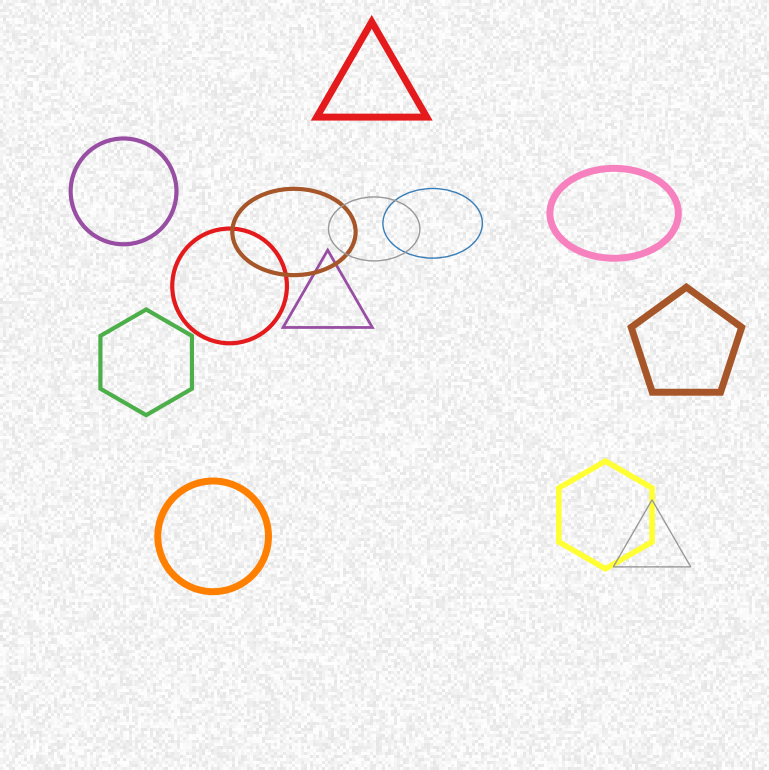[{"shape": "triangle", "thickness": 2.5, "radius": 0.41, "center": [0.483, 0.889]}, {"shape": "circle", "thickness": 1.5, "radius": 0.37, "center": [0.298, 0.629]}, {"shape": "oval", "thickness": 0.5, "radius": 0.32, "center": [0.562, 0.71]}, {"shape": "hexagon", "thickness": 1.5, "radius": 0.34, "center": [0.19, 0.529]}, {"shape": "circle", "thickness": 1.5, "radius": 0.34, "center": [0.16, 0.751]}, {"shape": "triangle", "thickness": 1, "radius": 0.33, "center": [0.426, 0.608]}, {"shape": "circle", "thickness": 2.5, "radius": 0.36, "center": [0.277, 0.303]}, {"shape": "hexagon", "thickness": 2, "radius": 0.35, "center": [0.786, 0.331]}, {"shape": "oval", "thickness": 1.5, "radius": 0.4, "center": [0.382, 0.699]}, {"shape": "pentagon", "thickness": 2.5, "radius": 0.38, "center": [0.891, 0.552]}, {"shape": "oval", "thickness": 2.5, "radius": 0.42, "center": [0.798, 0.723]}, {"shape": "oval", "thickness": 0.5, "radius": 0.3, "center": [0.486, 0.703]}, {"shape": "triangle", "thickness": 0.5, "radius": 0.29, "center": [0.847, 0.293]}]